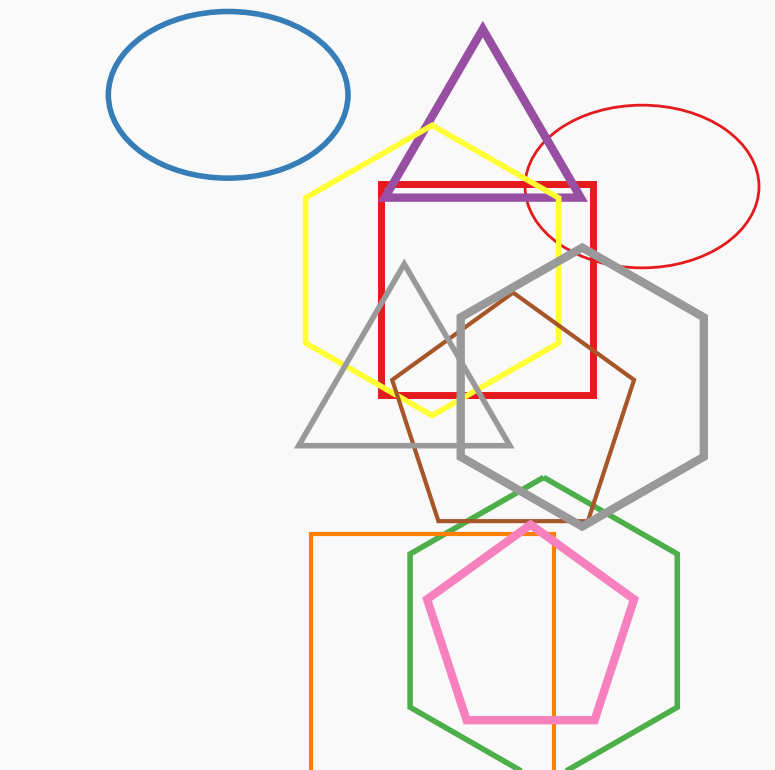[{"shape": "oval", "thickness": 1, "radius": 0.75, "center": [0.828, 0.758]}, {"shape": "square", "thickness": 2.5, "radius": 0.68, "center": [0.629, 0.624]}, {"shape": "oval", "thickness": 2, "radius": 0.77, "center": [0.294, 0.877]}, {"shape": "hexagon", "thickness": 2, "radius": 1.0, "center": [0.702, 0.181]}, {"shape": "triangle", "thickness": 3, "radius": 0.73, "center": [0.623, 0.816]}, {"shape": "square", "thickness": 1.5, "radius": 0.79, "center": [0.558, 0.15]}, {"shape": "hexagon", "thickness": 2, "radius": 0.94, "center": [0.558, 0.649]}, {"shape": "pentagon", "thickness": 1.5, "radius": 0.82, "center": [0.662, 0.456]}, {"shape": "pentagon", "thickness": 3, "radius": 0.7, "center": [0.685, 0.178]}, {"shape": "hexagon", "thickness": 3, "radius": 0.91, "center": [0.751, 0.497]}, {"shape": "triangle", "thickness": 2, "radius": 0.79, "center": [0.522, 0.5]}]